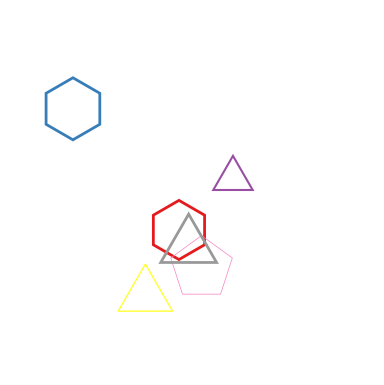[{"shape": "hexagon", "thickness": 2, "radius": 0.38, "center": [0.465, 0.403]}, {"shape": "hexagon", "thickness": 2, "radius": 0.4, "center": [0.189, 0.717]}, {"shape": "triangle", "thickness": 1.5, "radius": 0.3, "center": [0.605, 0.536]}, {"shape": "triangle", "thickness": 1, "radius": 0.41, "center": [0.378, 0.233]}, {"shape": "pentagon", "thickness": 0.5, "radius": 0.42, "center": [0.523, 0.304]}, {"shape": "triangle", "thickness": 2, "radius": 0.42, "center": [0.49, 0.36]}]